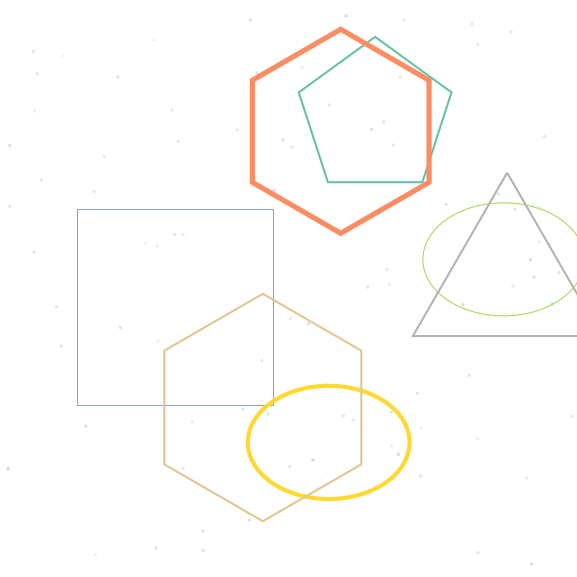[{"shape": "pentagon", "thickness": 1, "radius": 0.7, "center": [0.65, 0.796]}, {"shape": "hexagon", "thickness": 2.5, "radius": 0.88, "center": [0.59, 0.772]}, {"shape": "square", "thickness": 0.5, "radius": 0.85, "center": [0.303, 0.468]}, {"shape": "oval", "thickness": 0.5, "radius": 0.7, "center": [0.872, 0.55]}, {"shape": "oval", "thickness": 2, "radius": 0.7, "center": [0.569, 0.233]}, {"shape": "hexagon", "thickness": 1, "radius": 0.98, "center": [0.455, 0.293]}, {"shape": "triangle", "thickness": 1, "radius": 0.94, "center": [0.878, 0.512]}]